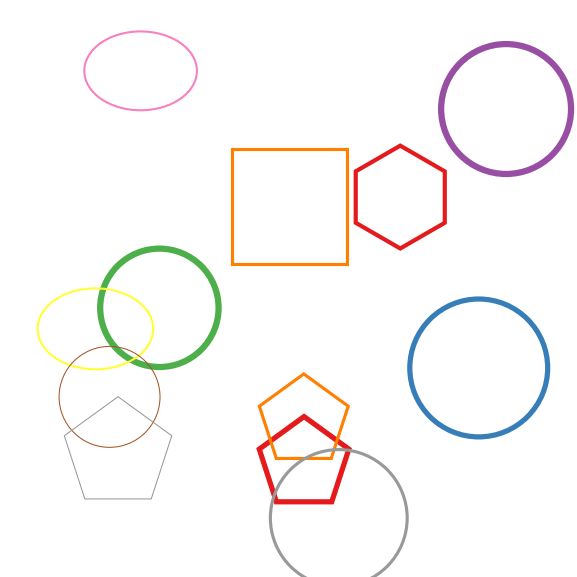[{"shape": "pentagon", "thickness": 2.5, "radius": 0.41, "center": [0.527, 0.196]}, {"shape": "hexagon", "thickness": 2, "radius": 0.45, "center": [0.693, 0.658]}, {"shape": "circle", "thickness": 2.5, "radius": 0.6, "center": [0.829, 0.362]}, {"shape": "circle", "thickness": 3, "radius": 0.51, "center": [0.276, 0.466]}, {"shape": "circle", "thickness": 3, "radius": 0.56, "center": [0.876, 0.81]}, {"shape": "square", "thickness": 1.5, "radius": 0.5, "center": [0.501, 0.641]}, {"shape": "pentagon", "thickness": 1.5, "radius": 0.4, "center": [0.526, 0.271]}, {"shape": "oval", "thickness": 1, "radius": 0.5, "center": [0.165, 0.43]}, {"shape": "circle", "thickness": 0.5, "radius": 0.44, "center": [0.19, 0.312]}, {"shape": "oval", "thickness": 1, "radius": 0.49, "center": [0.243, 0.876]}, {"shape": "circle", "thickness": 1.5, "radius": 0.59, "center": [0.587, 0.102]}, {"shape": "pentagon", "thickness": 0.5, "radius": 0.49, "center": [0.204, 0.214]}]